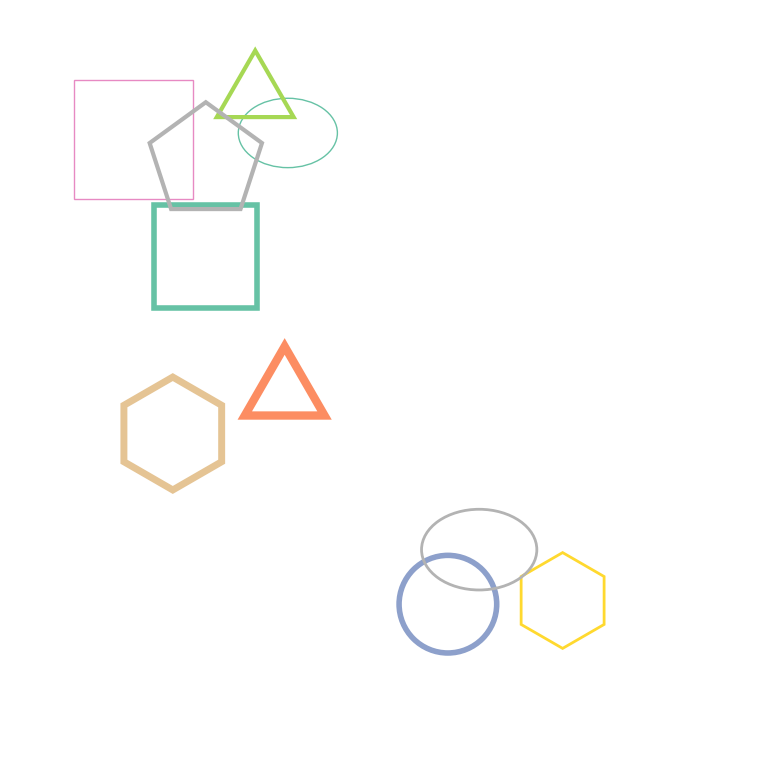[{"shape": "oval", "thickness": 0.5, "radius": 0.32, "center": [0.374, 0.827]}, {"shape": "square", "thickness": 2, "radius": 0.33, "center": [0.267, 0.667]}, {"shape": "triangle", "thickness": 3, "radius": 0.3, "center": [0.37, 0.49]}, {"shape": "circle", "thickness": 2, "radius": 0.32, "center": [0.582, 0.215]}, {"shape": "square", "thickness": 0.5, "radius": 0.39, "center": [0.174, 0.819]}, {"shape": "triangle", "thickness": 1.5, "radius": 0.29, "center": [0.331, 0.877]}, {"shape": "hexagon", "thickness": 1, "radius": 0.31, "center": [0.731, 0.22]}, {"shape": "hexagon", "thickness": 2.5, "radius": 0.37, "center": [0.224, 0.437]}, {"shape": "pentagon", "thickness": 1.5, "radius": 0.38, "center": [0.267, 0.791]}, {"shape": "oval", "thickness": 1, "radius": 0.37, "center": [0.622, 0.286]}]